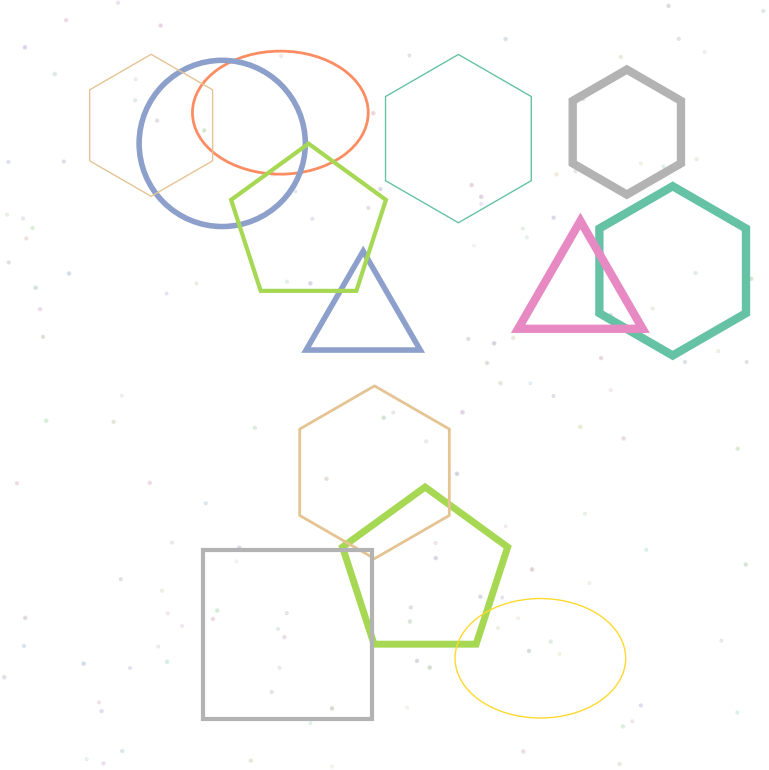[{"shape": "hexagon", "thickness": 0.5, "radius": 0.55, "center": [0.595, 0.82]}, {"shape": "hexagon", "thickness": 3, "radius": 0.55, "center": [0.874, 0.648]}, {"shape": "oval", "thickness": 1, "radius": 0.57, "center": [0.364, 0.854]}, {"shape": "circle", "thickness": 2, "radius": 0.54, "center": [0.289, 0.814]}, {"shape": "triangle", "thickness": 2, "radius": 0.43, "center": [0.472, 0.588]}, {"shape": "triangle", "thickness": 3, "radius": 0.47, "center": [0.754, 0.62]}, {"shape": "pentagon", "thickness": 2.5, "radius": 0.56, "center": [0.552, 0.255]}, {"shape": "pentagon", "thickness": 1.5, "radius": 0.53, "center": [0.401, 0.708]}, {"shape": "oval", "thickness": 0.5, "radius": 0.55, "center": [0.702, 0.145]}, {"shape": "hexagon", "thickness": 0.5, "radius": 0.46, "center": [0.196, 0.837]}, {"shape": "hexagon", "thickness": 1, "radius": 0.56, "center": [0.486, 0.387]}, {"shape": "hexagon", "thickness": 3, "radius": 0.41, "center": [0.814, 0.828]}, {"shape": "square", "thickness": 1.5, "radius": 0.55, "center": [0.373, 0.176]}]